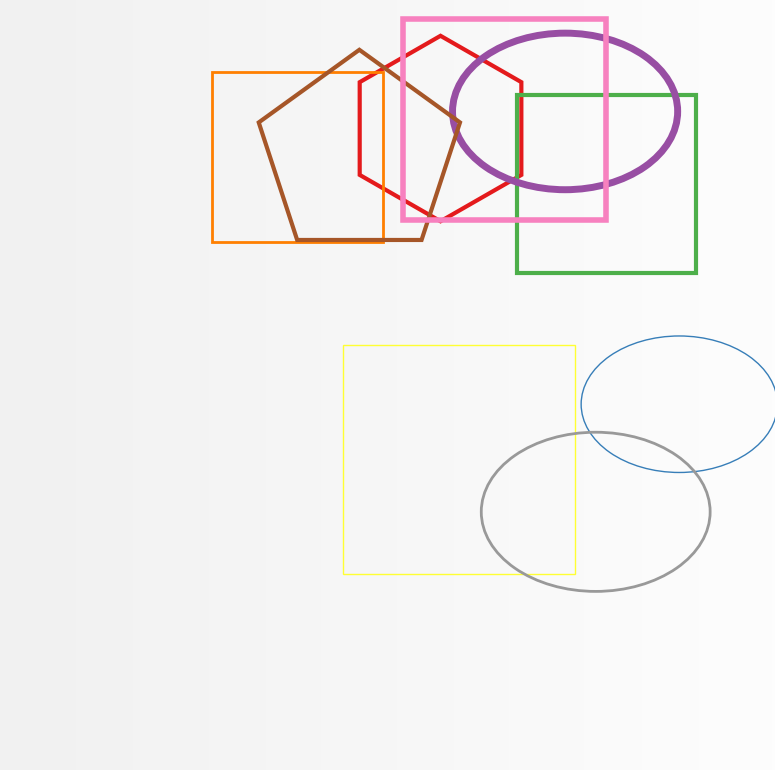[{"shape": "hexagon", "thickness": 1.5, "radius": 0.6, "center": [0.568, 0.833]}, {"shape": "oval", "thickness": 0.5, "radius": 0.63, "center": [0.876, 0.475]}, {"shape": "square", "thickness": 1.5, "radius": 0.58, "center": [0.783, 0.761]}, {"shape": "oval", "thickness": 2.5, "radius": 0.73, "center": [0.729, 0.855]}, {"shape": "square", "thickness": 1, "radius": 0.55, "center": [0.384, 0.796]}, {"shape": "square", "thickness": 0.5, "radius": 0.75, "center": [0.592, 0.403]}, {"shape": "pentagon", "thickness": 1.5, "radius": 0.68, "center": [0.464, 0.799]}, {"shape": "square", "thickness": 2, "radius": 0.65, "center": [0.651, 0.845]}, {"shape": "oval", "thickness": 1, "radius": 0.74, "center": [0.769, 0.335]}]